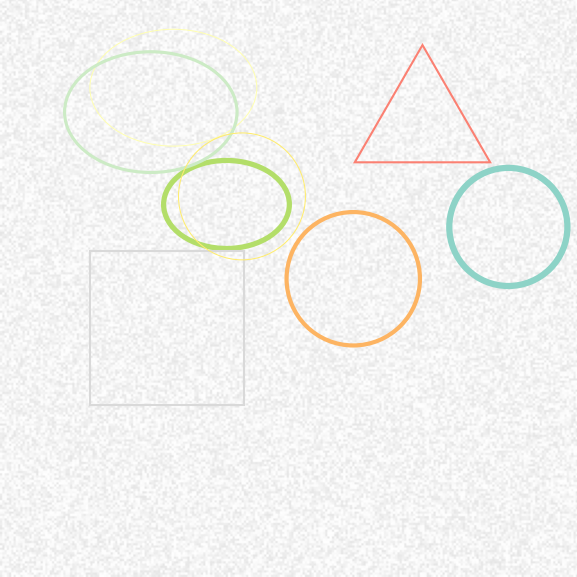[{"shape": "circle", "thickness": 3, "radius": 0.51, "center": [0.88, 0.606]}, {"shape": "oval", "thickness": 0.5, "radius": 0.72, "center": [0.3, 0.847]}, {"shape": "triangle", "thickness": 1, "radius": 0.68, "center": [0.732, 0.786]}, {"shape": "circle", "thickness": 2, "radius": 0.58, "center": [0.612, 0.516]}, {"shape": "oval", "thickness": 2.5, "radius": 0.54, "center": [0.392, 0.645]}, {"shape": "square", "thickness": 1, "radius": 0.67, "center": [0.29, 0.431]}, {"shape": "oval", "thickness": 1.5, "radius": 0.75, "center": [0.261, 0.805]}, {"shape": "circle", "thickness": 0.5, "radius": 0.55, "center": [0.419, 0.659]}]